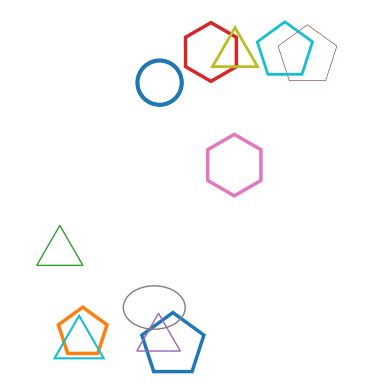[{"shape": "circle", "thickness": 3, "radius": 0.29, "center": [0.415, 0.785]}, {"shape": "pentagon", "thickness": 2.5, "radius": 0.42, "center": [0.449, 0.103]}, {"shape": "pentagon", "thickness": 2.5, "radius": 0.33, "center": [0.215, 0.136]}, {"shape": "triangle", "thickness": 1, "radius": 0.35, "center": [0.155, 0.345]}, {"shape": "hexagon", "thickness": 2.5, "radius": 0.38, "center": [0.548, 0.865]}, {"shape": "triangle", "thickness": 1, "radius": 0.33, "center": [0.412, 0.121]}, {"shape": "pentagon", "thickness": 0.5, "radius": 0.4, "center": [0.799, 0.856]}, {"shape": "hexagon", "thickness": 2.5, "radius": 0.4, "center": [0.609, 0.571]}, {"shape": "oval", "thickness": 1, "radius": 0.4, "center": [0.401, 0.201]}, {"shape": "triangle", "thickness": 2, "radius": 0.34, "center": [0.61, 0.861]}, {"shape": "triangle", "thickness": 1.5, "radius": 0.37, "center": [0.205, 0.106]}, {"shape": "pentagon", "thickness": 2, "radius": 0.38, "center": [0.74, 0.868]}]